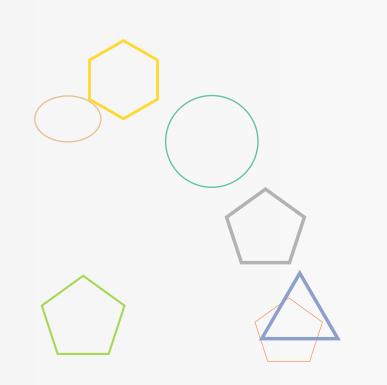[{"shape": "circle", "thickness": 1, "radius": 0.6, "center": [0.547, 0.633]}, {"shape": "pentagon", "thickness": 0.5, "radius": 0.46, "center": [0.745, 0.135]}, {"shape": "triangle", "thickness": 2.5, "radius": 0.57, "center": [0.774, 0.177]}, {"shape": "pentagon", "thickness": 1.5, "radius": 0.56, "center": [0.215, 0.171]}, {"shape": "hexagon", "thickness": 2, "radius": 0.51, "center": [0.319, 0.793]}, {"shape": "oval", "thickness": 1, "radius": 0.43, "center": [0.175, 0.691]}, {"shape": "pentagon", "thickness": 2.5, "radius": 0.53, "center": [0.685, 0.403]}]